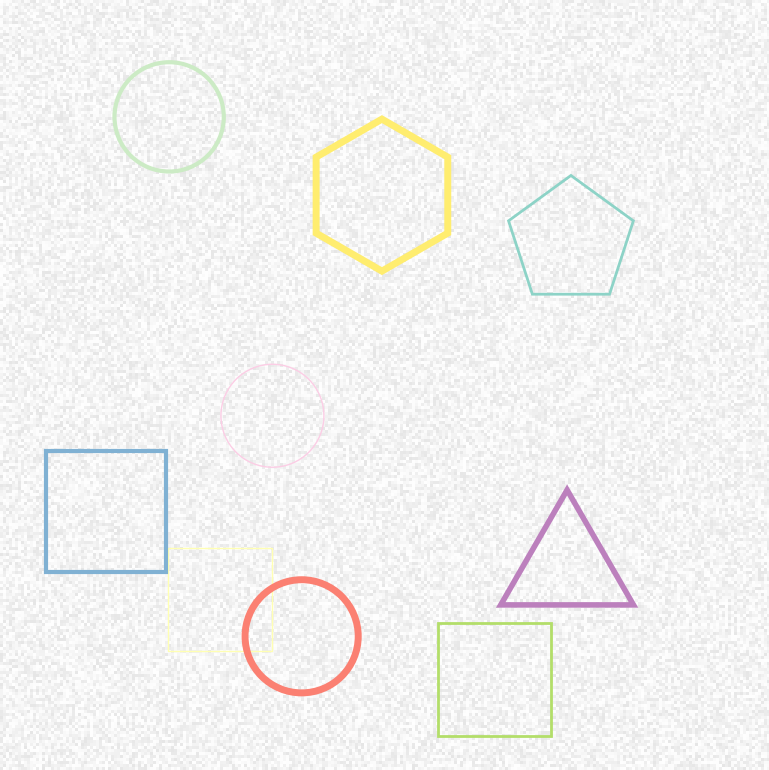[{"shape": "pentagon", "thickness": 1, "radius": 0.43, "center": [0.741, 0.687]}, {"shape": "square", "thickness": 0.5, "radius": 0.34, "center": [0.285, 0.221]}, {"shape": "circle", "thickness": 2.5, "radius": 0.37, "center": [0.392, 0.174]}, {"shape": "square", "thickness": 1.5, "radius": 0.39, "center": [0.137, 0.336]}, {"shape": "square", "thickness": 1, "radius": 0.37, "center": [0.642, 0.118]}, {"shape": "circle", "thickness": 0.5, "radius": 0.33, "center": [0.354, 0.46]}, {"shape": "triangle", "thickness": 2, "radius": 0.5, "center": [0.736, 0.264]}, {"shape": "circle", "thickness": 1.5, "radius": 0.35, "center": [0.22, 0.848]}, {"shape": "hexagon", "thickness": 2.5, "radius": 0.49, "center": [0.496, 0.747]}]